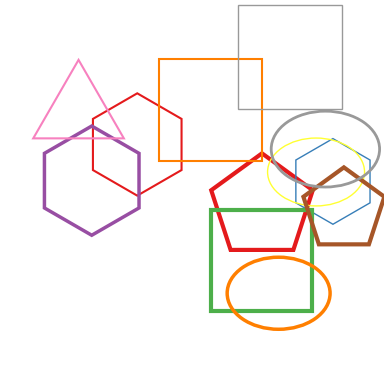[{"shape": "hexagon", "thickness": 1.5, "radius": 0.66, "center": [0.356, 0.625]}, {"shape": "pentagon", "thickness": 3, "radius": 0.69, "center": [0.68, 0.463]}, {"shape": "hexagon", "thickness": 1, "radius": 0.56, "center": [0.865, 0.529]}, {"shape": "square", "thickness": 3, "radius": 0.66, "center": [0.679, 0.324]}, {"shape": "hexagon", "thickness": 2.5, "radius": 0.71, "center": [0.238, 0.531]}, {"shape": "oval", "thickness": 2.5, "radius": 0.67, "center": [0.724, 0.238]}, {"shape": "square", "thickness": 1.5, "radius": 0.66, "center": [0.547, 0.714]}, {"shape": "oval", "thickness": 1, "radius": 0.63, "center": [0.821, 0.553]}, {"shape": "pentagon", "thickness": 3, "radius": 0.55, "center": [0.893, 0.455]}, {"shape": "triangle", "thickness": 1.5, "radius": 0.68, "center": [0.204, 0.709]}, {"shape": "oval", "thickness": 2, "radius": 0.7, "center": [0.845, 0.613]}, {"shape": "square", "thickness": 1, "radius": 0.68, "center": [0.752, 0.853]}]